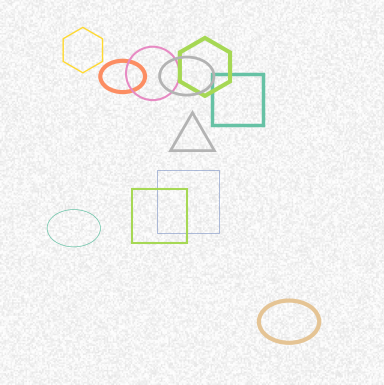[{"shape": "square", "thickness": 2.5, "radius": 0.33, "center": [0.617, 0.742]}, {"shape": "oval", "thickness": 0.5, "radius": 0.35, "center": [0.192, 0.407]}, {"shape": "oval", "thickness": 3, "radius": 0.29, "center": [0.319, 0.801]}, {"shape": "square", "thickness": 0.5, "radius": 0.4, "center": [0.489, 0.476]}, {"shape": "circle", "thickness": 1.5, "radius": 0.35, "center": [0.397, 0.809]}, {"shape": "square", "thickness": 1.5, "radius": 0.35, "center": [0.414, 0.439]}, {"shape": "hexagon", "thickness": 3, "radius": 0.38, "center": [0.532, 0.826]}, {"shape": "hexagon", "thickness": 1, "radius": 0.29, "center": [0.215, 0.87]}, {"shape": "oval", "thickness": 3, "radius": 0.39, "center": [0.751, 0.164]}, {"shape": "oval", "thickness": 2, "radius": 0.35, "center": [0.485, 0.802]}, {"shape": "triangle", "thickness": 2, "radius": 0.33, "center": [0.5, 0.642]}]